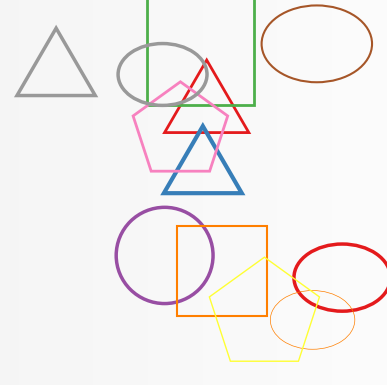[{"shape": "triangle", "thickness": 2, "radius": 0.63, "center": [0.533, 0.718]}, {"shape": "oval", "thickness": 2.5, "radius": 0.62, "center": [0.883, 0.279]}, {"shape": "triangle", "thickness": 3, "radius": 0.58, "center": [0.523, 0.556]}, {"shape": "square", "thickness": 2, "radius": 0.69, "center": [0.517, 0.866]}, {"shape": "circle", "thickness": 2.5, "radius": 0.62, "center": [0.425, 0.337]}, {"shape": "oval", "thickness": 0.5, "radius": 0.54, "center": [0.807, 0.169]}, {"shape": "square", "thickness": 1.5, "radius": 0.58, "center": [0.572, 0.296]}, {"shape": "pentagon", "thickness": 1, "radius": 0.75, "center": [0.682, 0.183]}, {"shape": "oval", "thickness": 1.5, "radius": 0.71, "center": [0.818, 0.886]}, {"shape": "pentagon", "thickness": 2, "radius": 0.64, "center": [0.466, 0.659]}, {"shape": "triangle", "thickness": 2.5, "radius": 0.58, "center": [0.145, 0.81]}, {"shape": "oval", "thickness": 2.5, "radius": 0.57, "center": [0.419, 0.807]}]